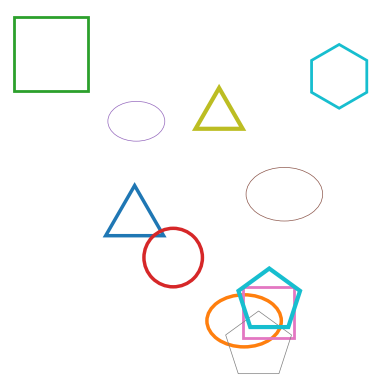[{"shape": "triangle", "thickness": 2.5, "radius": 0.43, "center": [0.35, 0.431]}, {"shape": "oval", "thickness": 2.5, "radius": 0.48, "center": [0.634, 0.167]}, {"shape": "square", "thickness": 2, "radius": 0.48, "center": [0.133, 0.859]}, {"shape": "circle", "thickness": 2.5, "radius": 0.38, "center": [0.45, 0.331]}, {"shape": "oval", "thickness": 0.5, "radius": 0.37, "center": [0.354, 0.685]}, {"shape": "oval", "thickness": 0.5, "radius": 0.5, "center": [0.739, 0.496]}, {"shape": "square", "thickness": 2, "radius": 0.33, "center": [0.697, 0.189]}, {"shape": "pentagon", "thickness": 0.5, "radius": 0.45, "center": [0.672, 0.102]}, {"shape": "triangle", "thickness": 3, "radius": 0.35, "center": [0.569, 0.701]}, {"shape": "pentagon", "thickness": 3, "radius": 0.42, "center": [0.699, 0.219]}, {"shape": "hexagon", "thickness": 2, "radius": 0.41, "center": [0.881, 0.802]}]